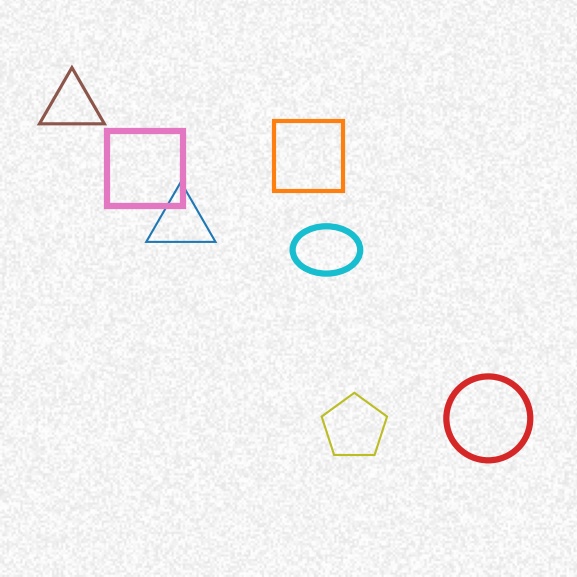[{"shape": "triangle", "thickness": 1, "radius": 0.35, "center": [0.313, 0.615]}, {"shape": "square", "thickness": 2, "radius": 0.3, "center": [0.534, 0.729]}, {"shape": "circle", "thickness": 3, "radius": 0.36, "center": [0.846, 0.275]}, {"shape": "triangle", "thickness": 1.5, "radius": 0.32, "center": [0.125, 0.817]}, {"shape": "square", "thickness": 3, "radius": 0.33, "center": [0.25, 0.707]}, {"shape": "pentagon", "thickness": 1, "radius": 0.3, "center": [0.614, 0.259]}, {"shape": "oval", "thickness": 3, "radius": 0.29, "center": [0.565, 0.566]}]